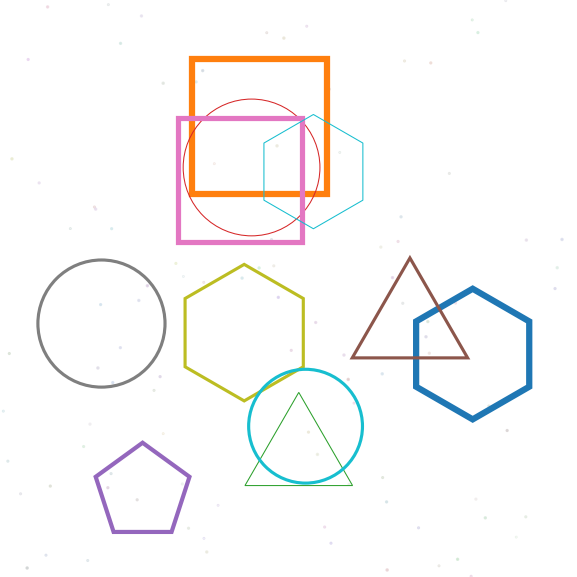[{"shape": "hexagon", "thickness": 3, "radius": 0.57, "center": [0.819, 0.386]}, {"shape": "square", "thickness": 3, "radius": 0.59, "center": [0.45, 0.78]}, {"shape": "triangle", "thickness": 0.5, "radius": 0.54, "center": [0.517, 0.212]}, {"shape": "circle", "thickness": 0.5, "radius": 0.59, "center": [0.436, 0.709]}, {"shape": "pentagon", "thickness": 2, "radius": 0.43, "center": [0.247, 0.147]}, {"shape": "triangle", "thickness": 1.5, "radius": 0.58, "center": [0.71, 0.437]}, {"shape": "square", "thickness": 2.5, "radius": 0.54, "center": [0.416, 0.688]}, {"shape": "circle", "thickness": 1.5, "radius": 0.55, "center": [0.176, 0.439]}, {"shape": "hexagon", "thickness": 1.5, "radius": 0.59, "center": [0.423, 0.423]}, {"shape": "circle", "thickness": 1.5, "radius": 0.49, "center": [0.529, 0.261]}, {"shape": "hexagon", "thickness": 0.5, "radius": 0.49, "center": [0.543, 0.702]}]